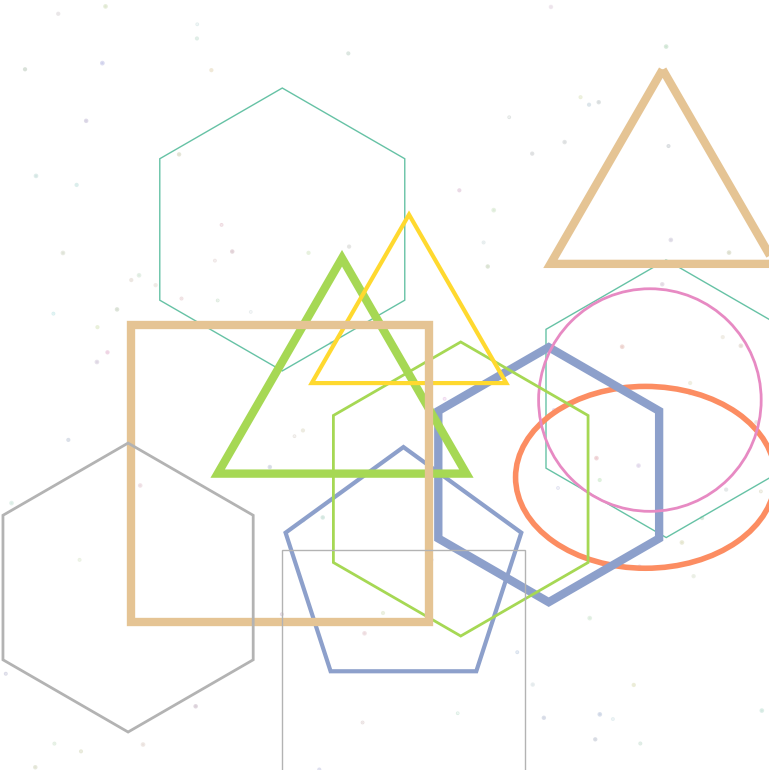[{"shape": "hexagon", "thickness": 0.5, "radius": 0.9, "center": [0.865, 0.482]}, {"shape": "hexagon", "thickness": 0.5, "radius": 0.92, "center": [0.367, 0.702]}, {"shape": "oval", "thickness": 2, "radius": 0.84, "center": [0.838, 0.38]}, {"shape": "pentagon", "thickness": 1.5, "radius": 0.8, "center": [0.524, 0.258]}, {"shape": "hexagon", "thickness": 3, "radius": 0.83, "center": [0.713, 0.384]}, {"shape": "circle", "thickness": 1, "radius": 0.72, "center": [0.844, 0.48]}, {"shape": "hexagon", "thickness": 1, "radius": 0.95, "center": [0.598, 0.365]}, {"shape": "triangle", "thickness": 3, "radius": 0.93, "center": [0.444, 0.478]}, {"shape": "triangle", "thickness": 1.5, "radius": 0.73, "center": [0.531, 0.575]}, {"shape": "square", "thickness": 3, "radius": 0.96, "center": [0.364, 0.385]}, {"shape": "triangle", "thickness": 3, "radius": 0.84, "center": [0.861, 0.741]}, {"shape": "hexagon", "thickness": 1, "radius": 0.94, "center": [0.166, 0.237]}, {"shape": "square", "thickness": 0.5, "radius": 0.79, "center": [0.524, 0.128]}]